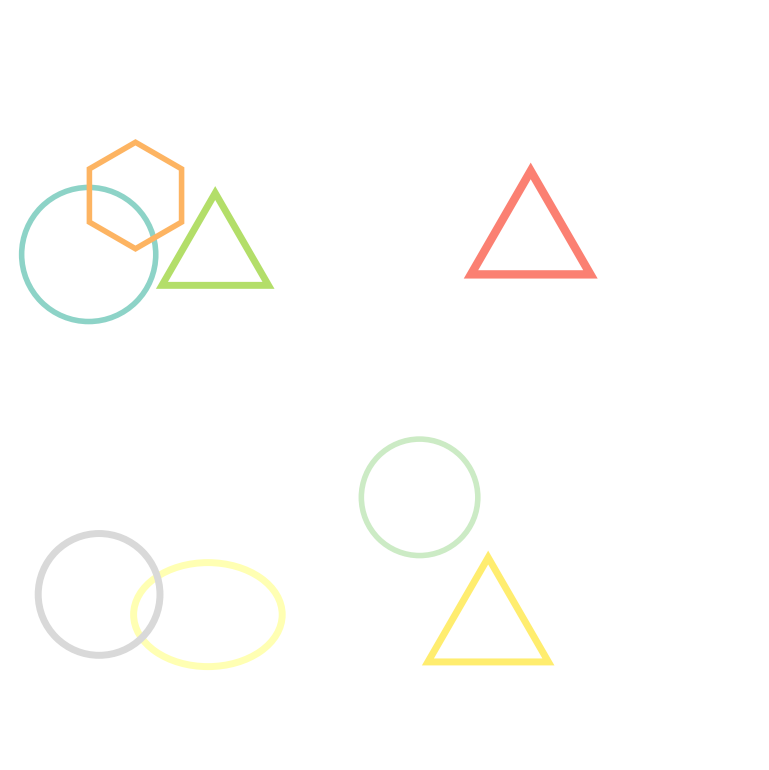[{"shape": "circle", "thickness": 2, "radius": 0.44, "center": [0.115, 0.67]}, {"shape": "oval", "thickness": 2.5, "radius": 0.48, "center": [0.27, 0.202]}, {"shape": "triangle", "thickness": 3, "radius": 0.45, "center": [0.689, 0.688]}, {"shape": "hexagon", "thickness": 2, "radius": 0.35, "center": [0.176, 0.746]}, {"shape": "triangle", "thickness": 2.5, "radius": 0.4, "center": [0.28, 0.669]}, {"shape": "circle", "thickness": 2.5, "radius": 0.4, "center": [0.129, 0.228]}, {"shape": "circle", "thickness": 2, "radius": 0.38, "center": [0.545, 0.354]}, {"shape": "triangle", "thickness": 2.5, "radius": 0.45, "center": [0.634, 0.186]}]